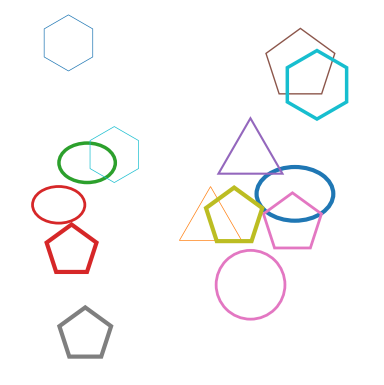[{"shape": "hexagon", "thickness": 0.5, "radius": 0.36, "center": [0.178, 0.889]}, {"shape": "oval", "thickness": 3, "radius": 0.5, "center": [0.766, 0.496]}, {"shape": "triangle", "thickness": 0.5, "radius": 0.47, "center": [0.547, 0.422]}, {"shape": "oval", "thickness": 2.5, "radius": 0.37, "center": [0.226, 0.577]}, {"shape": "oval", "thickness": 2, "radius": 0.34, "center": [0.152, 0.468]}, {"shape": "pentagon", "thickness": 3, "radius": 0.34, "center": [0.186, 0.349]}, {"shape": "triangle", "thickness": 1.5, "radius": 0.48, "center": [0.651, 0.597]}, {"shape": "pentagon", "thickness": 1, "radius": 0.47, "center": [0.78, 0.832]}, {"shape": "pentagon", "thickness": 2, "radius": 0.4, "center": [0.76, 0.42]}, {"shape": "circle", "thickness": 2, "radius": 0.45, "center": [0.651, 0.26]}, {"shape": "pentagon", "thickness": 3, "radius": 0.35, "center": [0.221, 0.131]}, {"shape": "pentagon", "thickness": 3, "radius": 0.38, "center": [0.608, 0.436]}, {"shape": "hexagon", "thickness": 2.5, "radius": 0.44, "center": [0.823, 0.78]}, {"shape": "hexagon", "thickness": 0.5, "radius": 0.36, "center": [0.297, 0.599]}]